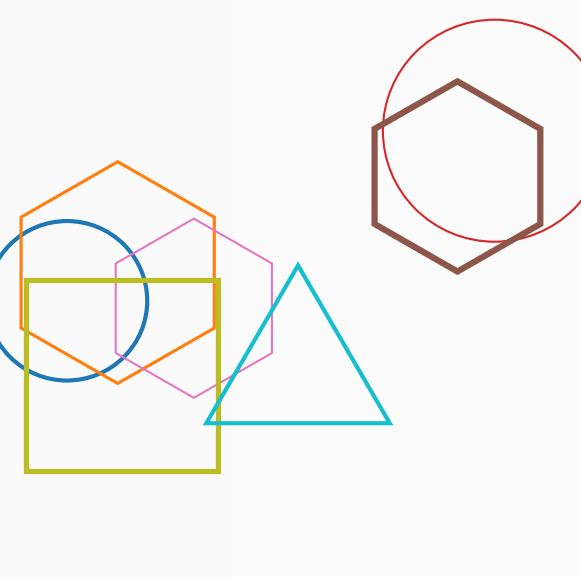[{"shape": "circle", "thickness": 2, "radius": 0.69, "center": [0.115, 0.478]}, {"shape": "hexagon", "thickness": 1.5, "radius": 0.96, "center": [0.202, 0.527]}, {"shape": "circle", "thickness": 1, "radius": 0.96, "center": [0.851, 0.773]}, {"shape": "hexagon", "thickness": 3, "radius": 0.82, "center": [0.787, 0.694]}, {"shape": "hexagon", "thickness": 1, "radius": 0.78, "center": [0.333, 0.465]}, {"shape": "square", "thickness": 2.5, "radius": 0.83, "center": [0.209, 0.349]}, {"shape": "triangle", "thickness": 2, "radius": 0.91, "center": [0.513, 0.357]}]